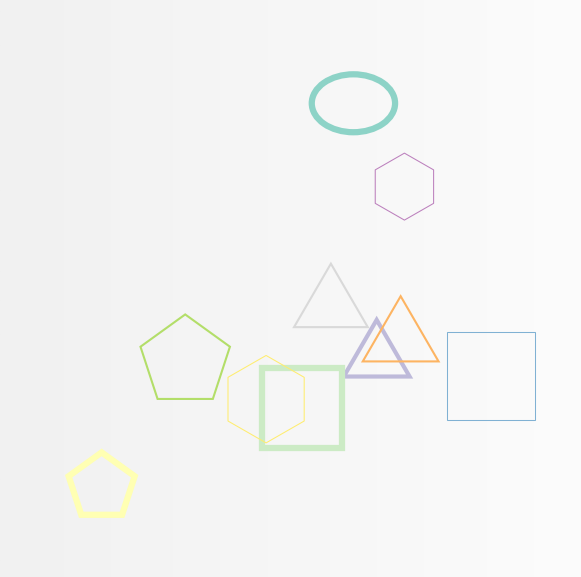[{"shape": "oval", "thickness": 3, "radius": 0.36, "center": [0.608, 0.82]}, {"shape": "pentagon", "thickness": 3, "radius": 0.3, "center": [0.175, 0.156]}, {"shape": "triangle", "thickness": 2, "radius": 0.33, "center": [0.648, 0.38]}, {"shape": "square", "thickness": 0.5, "radius": 0.38, "center": [0.845, 0.348]}, {"shape": "triangle", "thickness": 1, "radius": 0.38, "center": [0.689, 0.411]}, {"shape": "pentagon", "thickness": 1, "radius": 0.4, "center": [0.319, 0.374]}, {"shape": "triangle", "thickness": 1, "radius": 0.37, "center": [0.569, 0.469]}, {"shape": "hexagon", "thickness": 0.5, "radius": 0.29, "center": [0.696, 0.676]}, {"shape": "square", "thickness": 3, "radius": 0.34, "center": [0.519, 0.293]}, {"shape": "hexagon", "thickness": 0.5, "radius": 0.38, "center": [0.458, 0.308]}]